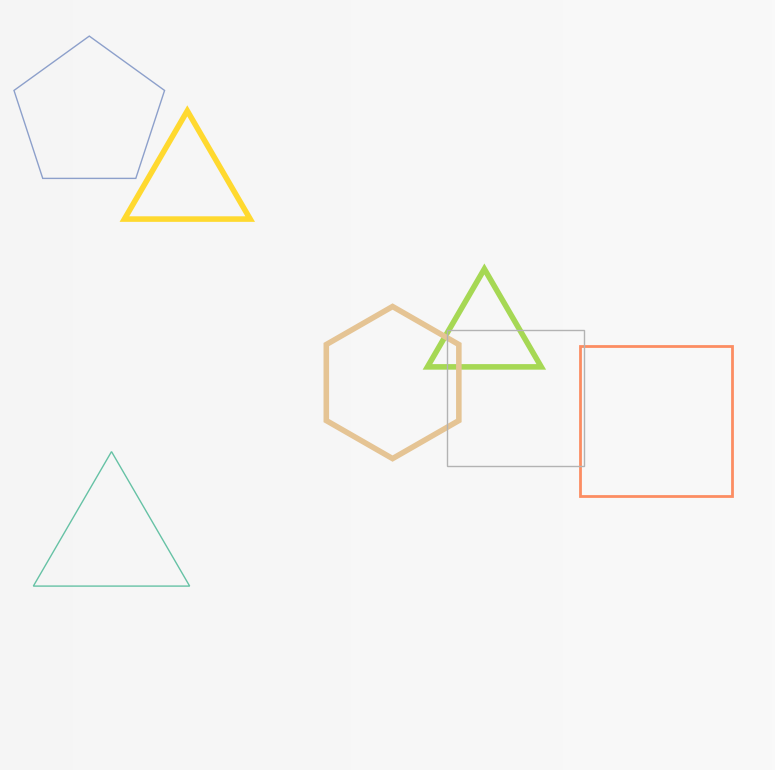[{"shape": "triangle", "thickness": 0.5, "radius": 0.58, "center": [0.144, 0.297]}, {"shape": "square", "thickness": 1, "radius": 0.49, "center": [0.846, 0.454]}, {"shape": "pentagon", "thickness": 0.5, "radius": 0.51, "center": [0.115, 0.851]}, {"shape": "triangle", "thickness": 2, "radius": 0.42, "center": [0.625, 0.566]}, {"shape": "triangle", "thickness": 2, "radius": 0.47, "center": [0.242, 0.762]}, {"shape": "hexagon", "thickness": 2, "radius": 0.49, "center": [0.507, 0.503]}, {"shape": "square", "thickness": 0.5, "radius": 0.44, "center": [0.665, 0.483]}]